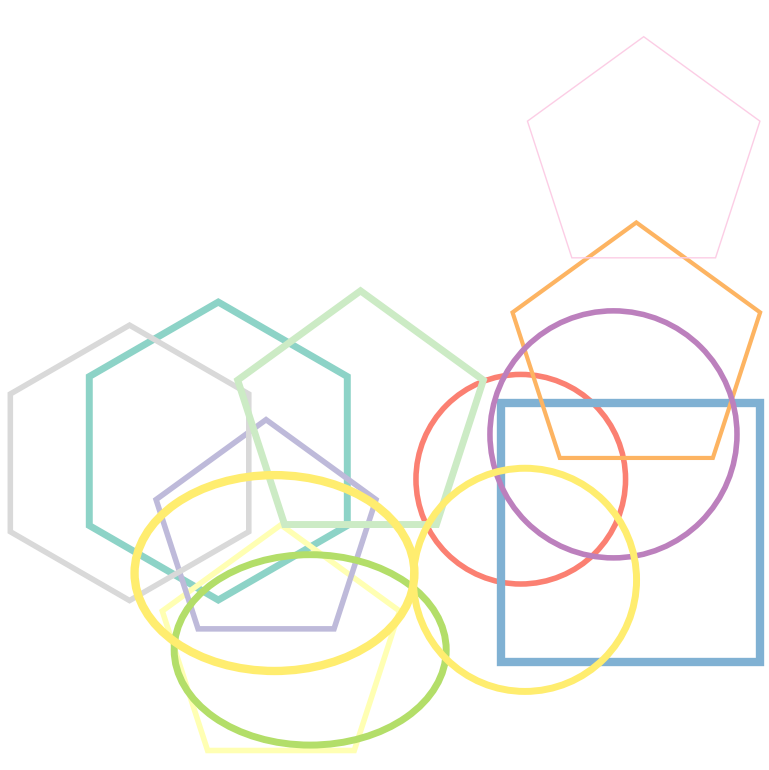[{"shape": "hexagon", "thickness": 2.5, "radius": 0.97, "center": [0.283, 0.414]}, {"shape": "pentagon", "thickness": 2, "radius": 0.81, "center": [0.365, 0.156]}, {"shape": "pentagon", "thickness": 2, "radius": 0.75, "center": [0.346, 0.305]}, {"shape": "circle", "thickness": 2, "radius": 0.68, "center": [0.676, 0.378]}, {"shape": "square", "thickness": 3, "radius": 0.84, "center": [0.819, 0.308]}, {"shape": "pentagon", "thickness": 1.5, "radius": 0.85, "center": [0.826, 0.542]}, {"shape": "oval", "thickness": 2.5, "radius": 0.88, "center": [0.403, 0.156]}, {"shape": "pentagon", "thickness": 0.5, "radius": 0.79, "center": [0.836, 0.794]}, {"shape": "hexagon", "thickness": 2, "radius": 0.89, "center": [0.168, 0.399]}, {"shape": "circle", "thickness": 2, "radius": 0.8, "center": [0.797, 0.436]}, {"shape": "pentagon", "thickness": 2.5, "radius": 0.84, "center": [0.468, 0.455]}, {"shape": "circle", "thickness": 2.5, "radius": 0.72, "center": [0.682, 0.247]}, {"shape": "oval", "thickness": 3, "radius": 0.91, "center": [0.356, 0.256]}]